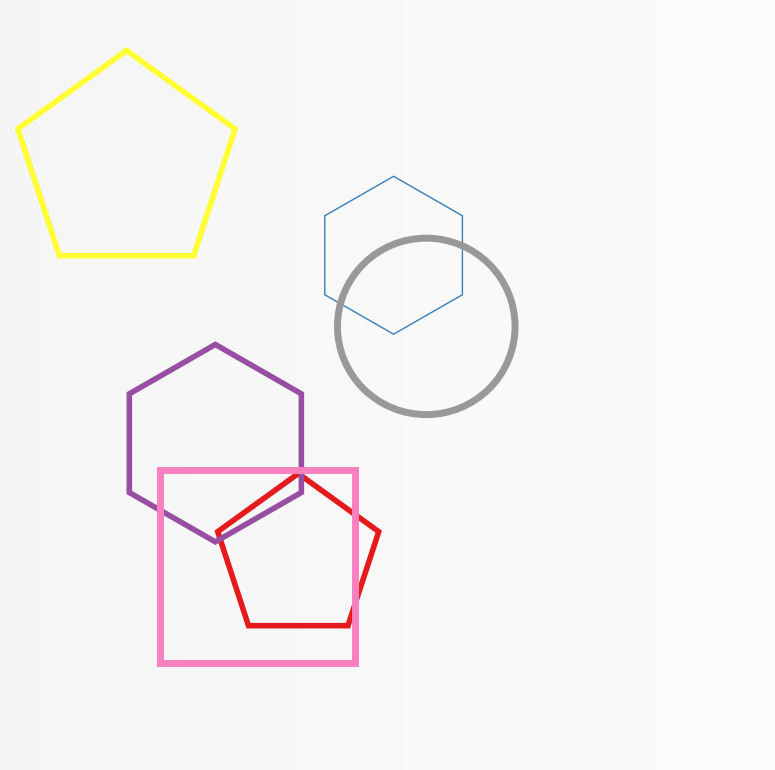[{"shape": "pentagon", "thickness": 2, "radius": 0.55, "center": [0.385, 0.276]}, {"shape": "hexagon", "thickness": 0.5, "radius": 0.51, "center": [0.508, 0.669]}, {"shape": "hexagon", "thickness": 2, "radius": 0.64, "center": [0.278, 0.424]}, {"shape": "pentagon", "thickness": 2, "radius": 0.74, "center": [0.163, 0.787]}, {"shape": "square", "thickness": 2.5, "radius": 0.63, "center": [0.332, 0.264]}, {"shape": "circle", "thickness": 2.5, "radius": 0.57, "center": [0.55, 0.576]}]